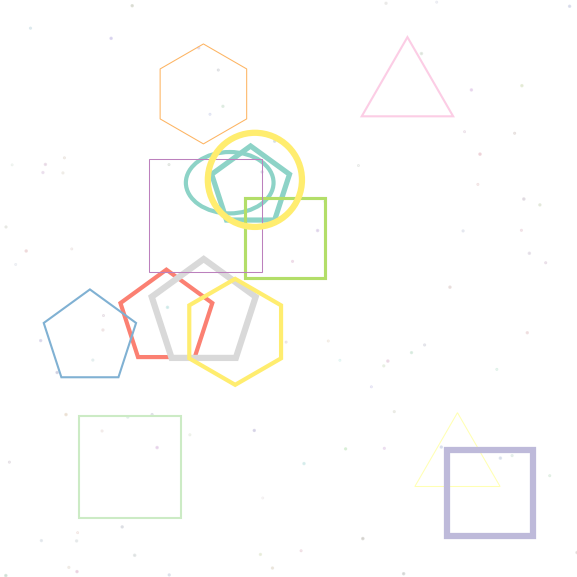[{"shape": "pentagon", "thickness": 2.5, "radius": 0.35, "center": [0.434, 0.675]}, {"shape": "oval", "thickness": 2, "radius": 0.38, "center": [0.398, 0.683]}, {"shape": "triangle", "thickness": 0.5, "radius": 0.43, "center": [0.792, 0.199]}, {"shape": "square", "thickness": 3, "radius": 0.37, "center": [0.848, 0.145]}, {"shape": "pentagon", "thickness": 2, "radius": 0.42, "center": [0.288, 0.448]}, {"shape": "pentagon", "thickness": 1, "radius": 0.42, "center": [0.156, 0.414]}, {"shape": "hexagon", "thickness": 0.5, "radius": 0.43, "center": [0.352, 0.837]}, {"shape": "square", "thickness": 1.5, "radius": 0.34, "center": [0.493, 0.587]}, {"shape": "triangle", "thickness": 1, "radius": 0.46, "center": [0.706, 0.843]}, {"shape": "pentagon", "thickness": 3, "radius": 0.47, "center": [0.353, 0.456]}, {"shape": "square", "thickness": 0.5, "radius": 0.49, "center": [0.355, 0.626]}, {"shape": "square", "thickness": 1, "radius": 0.44, "center": [0.225, 0.19]}, {"shape": "circle", "thickness": 3, "radius": 0.41, "center": [0.441, 0.688]}, {"shape": "hexagon", "thickness": 2, "radius": 0.46, "center": [0.407, 0.425]}]